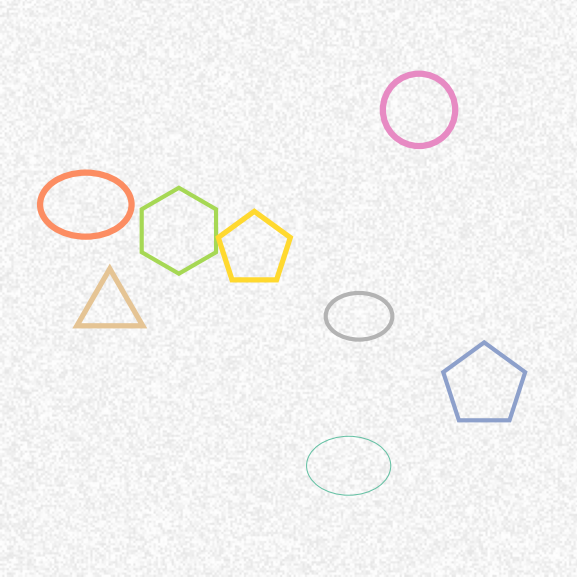[{"shape": "oval", "thickness": 0.5, "radius": 0.36, "center": [0.604, 0.193]}, {"shape": "oval", "thickness": 3, "radius": 0.4, "center": [0.149, 0.645]}, {"shape": "pentagon", "thickness": 2, "radius": 0.37, "center": [0.838, 0.332]}, {"shape": "circle", "thickness": 3, "radius": 0.31, "center": [0.726, 0.809]}, {"shape": "hexagon", "thickness": 2, "radius": 0.37, "center": [0.31, 0.6]}, {"shape": "pentagon", "thickness": 2.5, "radius": 0.33, "center": [0.44, 0.568]}, {"shape": "triangle", "thickness": 2.5, "radius": 0.33, "center": [0.19, 0.468]}, {"shape": "oval", "thickness": 2, "radius": 0.29, "center": [0.622, 0.451]}]